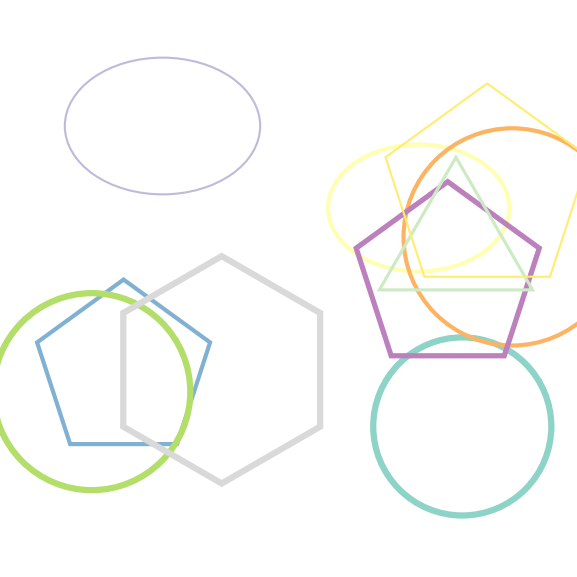[{"shape": "circle", "thickness": 3, "radius": 0.77, "center": [0.8, 0.261]}, {"shape": "oval", "thickness": 2, "radius": 0.78, "center": [0.725, 0.639]}, {"shape": "oval", "thickness": 1, "radius": 0.85, "center": [0.281, 0.781]}, {"shape": "pentagon", "thickness": 2, "radius": 0.79, "center": [0.214, 0.358]}, {"shape": "circle", "thickness": 2, "radius": 0.94, "center": [0.887, 0.589]}, {"shape": "circle", "thickness": 3, "radius": 0.85, "center": [0.159, 0.321]}, {"shape": "hexagon", "thickness": 3, "radius": 0.98, "center": [0.384, 0.359]}, {"shape": "pentagon", "thickness": 2.5, "radius": 0.83, "center": [0.775, 0.518]}, {"shape": "triangle", "thickness": 1.5, "radius": 0.77, "center": [0.79, 0.574]}, {"shape": "pentagon", "thickness": 1, "radius": 0.93, "center": [0.844, 0.67]}]